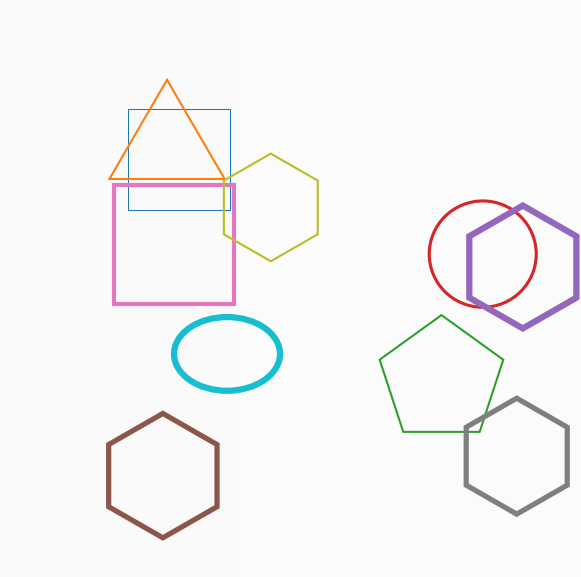[{"shape": "square", "thickness": 0.5, "radius": 0.44, "center": [0.308, 0.723]}, {"shape": "triangle", "thickness": 1, "radius": 0.57, "center": [0.287, 0.746]}, {"shape": "pentagon", "thickness": 1, "radius": 0.56, "center": [0.76, 0.342]}, {"shape": "circle", "thickness": 1.5, "radius": 0.46, "center": [0.831, 0.559]}, {"shape": "hexagon", "thickness": 3, "radius": 0.53, "center": [0.9, 0.537]}, {"shape": "hexagon", "thickness": 2.5, "radius": 0.54, "center": [0.28, 0.176]}, {"shape": "square", "thickness": 2, "radius": 0.51, "center": [0.299, 0.576]}, {"shape": "hexagon", "thickness": 2.5, "radius": 0.5, "center": [0.889, 0.209]}, {"shape": "hexagon", "thickness": 1, "radius": 0.47, "center": [0.466, 0.64]}, {"shape": "oval", "thickness": 3, "radius": 0.46, "center": [0.391, 0.386]}]